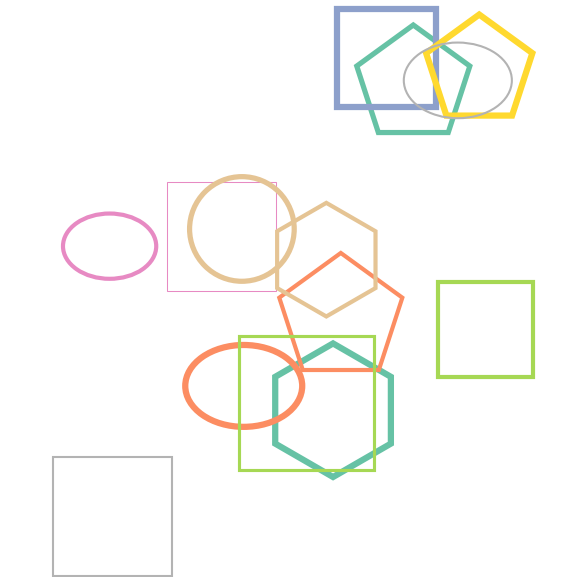[{"shape": "hexagon", "thickness": 3, "radius": 0.58, "center": [0.577, 0.289]}, {"shape": "pentagon", "thickness": 2.5, "radius": 0.51, "center": [0.716, 0.853]}, {"shape": "oval", "thickness": 3, "radius": 0.51, "center": [0.422, 0.331]}, {"shape": "pentagon", "thickness": 2, "radius": 0.56, "center": [0.59, 0.449]}, {"shape": "square", "thickness": 3, "radius": 0.42, "center": [0.669, 0.898]}, {"shape": "oval", "thickness": 2, "radius": 0.4, "center": [0.19, 0.573]}, {"shape": "square", "thickness": 0.5, "radius": 0.47, "center": [0.384, 0.59]}, {"shape": "square", "thickness": 2, "radius": 0.41, "center": [0.84, 0.429]}, {"shape": "square", "thickness": 1.5, "radius": 0.58, "center": [0.531, 0.301]}, {"shape": "pentagon", "thickness": 3, "radius": 0.48, "center": [0.83, 0.877]}, {"shape": "circle", "thickness": 2.5, "radius": 0.45, "center": [0.419, 0.603]}, {"shape": "hexagon", "thickness": 2, "radius": 0.49, "center": [0.565, 0.549]}, {"shape": "square", "thickness": 1, "radius": 0.52, "center": [0.195, 0.105]}, {"shape": "oval", "thickness": 1, "radius": 0.47, "center": [0.793, 0.86]}]